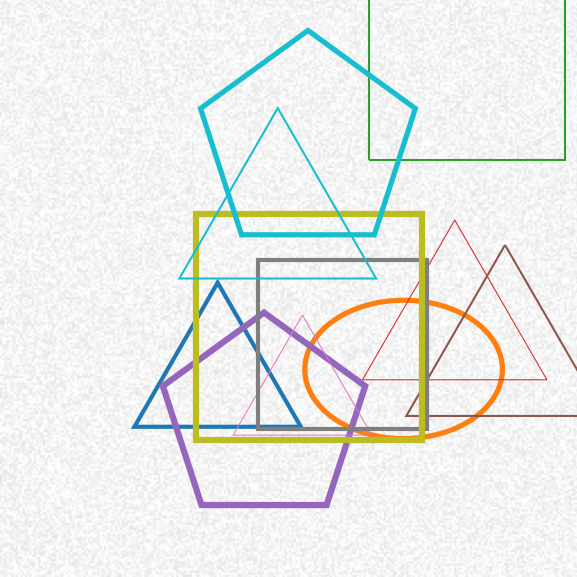[{"shape": "triangle", "thickness": 2, "radius": 0.83, "center": [0.377, 0.343]}, {"shape": "oval", "thickness": 2.5, "radius": 0.86, "center": [0.699, 0.359]}, {"shape": "square", "thickness": 1, "radius": 0.85, "center": [0.808, 0.893]}, {"shape": "triangle", "thickness": 0.5, "radius": 0.92, "center": [0.787, 0.434]}, {"shape": "pentagon", "thickness": 3, "radius": 0.92, "center": [0.457, 0.274]}, {"shape": "triangle", "thickness": 1, "radius": 0.99, "center": [0.875, 0.378]}, {"shape": "triangle", "thickness": 0.5, "radius": 0.69, "center": [0.524, 0.315]}, {"shape": "square", "thickness": 2, "radius": 0.73, "center": [0.594, 0.403]}, {"shape": "square", "thickness": 3, "radius": 0.98, "center": [0.536, 0.433]}, {"shape": "pentagon", "thickness": 2.5, "radius": 0.98, "center": [0.533, 0.751]}, {"shape": "triangle", "thickness": 1, "radius": 0.98, "center": [0.481, 0.615]}]